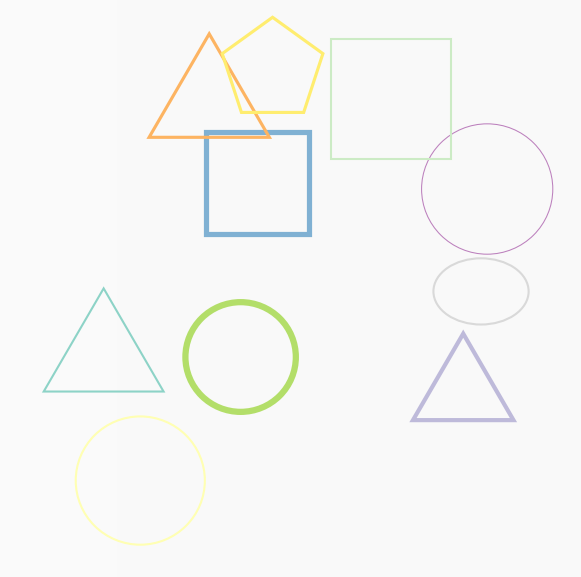[{"shape": "triangle", "thickness": 1, "radius": 0.6, "center": [0.178, 0.381]}, {"shape": "circle", "thickness": 1, "radius": 0.56, "center": [0.241, 0.167]}, {"shape": "triangle", "thickness": 2, "radius": 0.5, "center": [0.797, 0.322]}, {"shape": "square", "thickness": 2.5, "radius": 0.44, "center": [0.443, 0.682]}, {"shape": "triangle", "thickness": 1.5, "radius": 0.6, "center": [0.36, 0.821]}, {"shape": "circle", "thickness": 3, "radius": 0.47, "center": [0.414, 0.381]}, {"shape": "oval", "thickness": 1, "radius": 0.41, "center": [0.828, 0.495]}, {"shape": "circle", "thickness": 0.5, "radius": 0.56, "center": [0.838, 0.672]}, {"shape": "square", "thickness": 1, "radius": 0.52, "center": [0.672, 0.828]}, {"shape": "pentagon", "thickness": 1.5, "radius": 0.46, "center": [0.469, 0.878]}]